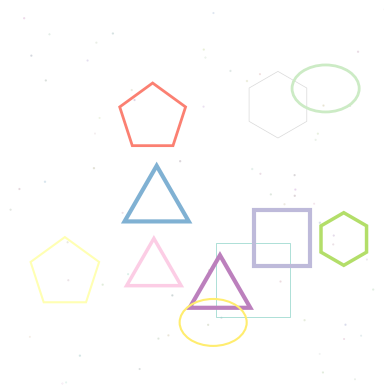[{"shape": "square", "thickness": 0.5, "radius": 0.48, "center": [0.658, 0.272]}, {"shape": "pentagon", "thickness": 1.5, "radius": 0.47, "center": [0.168, 0.291]}, {"shape": "square", "thickness": 3, "radius": 0.36, "center": [0.731, 0.383]}, {"shape": "pentagon", "thickness": 2, "radius": 0.45, "center": [0.396, 0.694]}, {"shape": "triangle", "thickness": 3, "radius": 0.48, "center": [0.407, 0.473]}, {"shape": "hexagon", "thickness": 2.5, "radius": 0.34, "center": [0.893, 0.379]}, {"shape": "triangle", "thickness": 2.5, "radius": 0.41, "center": [0.4, 0.299]}, {"shape": "hexagon", "thickness": 0.5, "radius": 0.43, "center": [0.722, 0.728]}, {"shape": "triangle", "thickness": 3, "radius": 0.46, "center": [0.571, 0.246]}, {"shape": "oval", "thickness": 2, "radius": 0.44, "center": [0.846, 0.77]}, {"shape": "oval", "thickness": 1.5, "radius": 0.44, "center": [0.554, 0.162]}]